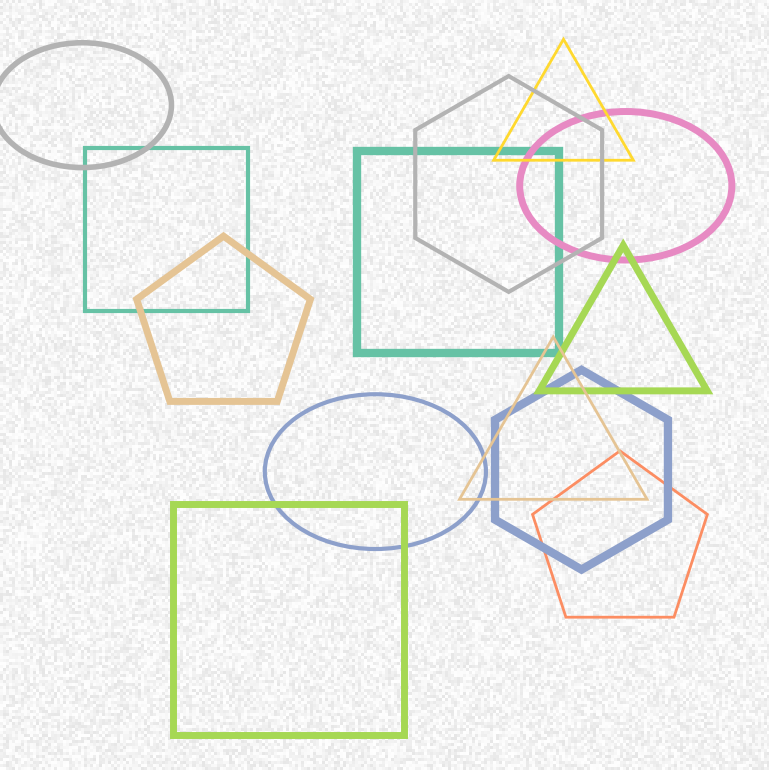[{"shape": "square", "thickness": 3, "radius": 0.66, "center": [0.594, 0.673]}, {"shape": "square", "thickness": 1.5, "radius": 0.53, "center": [0.216, 0.702]}, {"shape": "pentagon", "thickness": 1, "radius": 0.6, "center": [0.805, 0.295]}, {"shape": "hexagon", "thickness": 3, "radius": 0.65, "center": [0.755, 0.39]}, {"shape": "oval", "thickness": 1.5, "radius": 0.72, "center": [0.487, 0.387]}, {"shape": "oval", "thickness": 2.5, "radius": 0.69, "center": [0.813, 0.759]}, {"shape": "square", "thickness": 2.5, "radius": 0.75, "center": [0.375, 0.195]}, {"shape": "triangle", "thickness": 2.5, "radius": 0.63, "center": [0.809, 0.555]}, {"shape": "triangle", "thickness": 1, "radius": 0.52, "center": [0.732, 0.844]}, {"shape": "triangle", "thickness": 1, "radius": 0.7, "center": [0.719, 0.422]}, {"shape": "pentagon", "thickness": 2.5, "radius": 0.59, "center": [0.29, 0.575]}, {"shape": "hexagon", "thickness": 1.5, "radius": 0.7, "center": [0.661, 0.761]}, {"shape": "oval", "thickness": 2, "radius": 0.58, "center": [0.107, 0.863]}]